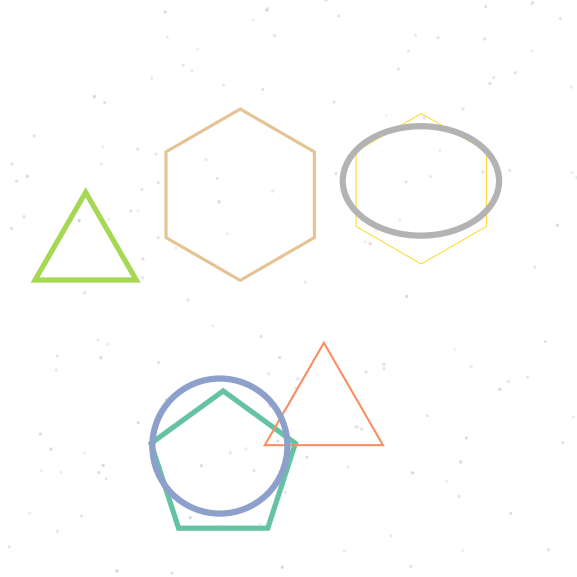[{"shape": "pentagon", "thickness": 2.5, "radius": 0.66, "center": [0.386, 0.191]}, {"shape": "triangle", "thickness": 1, "radius": 0.59, "center": [0.561, 0.287]}, {"shape": "circle", "thickness": 3, "radius": 0.58, "center": [0.381, 0.227]}, {"shape": "triangle", "thickness": 2.5, "radius": 0.51, "center": [0.148, 0.565]}, {"shape": "hexagon", "thickness": 0.5, "radius": 0.65, "center": [0.729, 0.672]}, {"shape": "hexagon", "thickness": 1.5, "radius": 0.74, "center": [0.416, 0.662]}, {"shape": "oval", "thickness": 3, "radius": 0.68, "center": [0.729, 0.686]}]